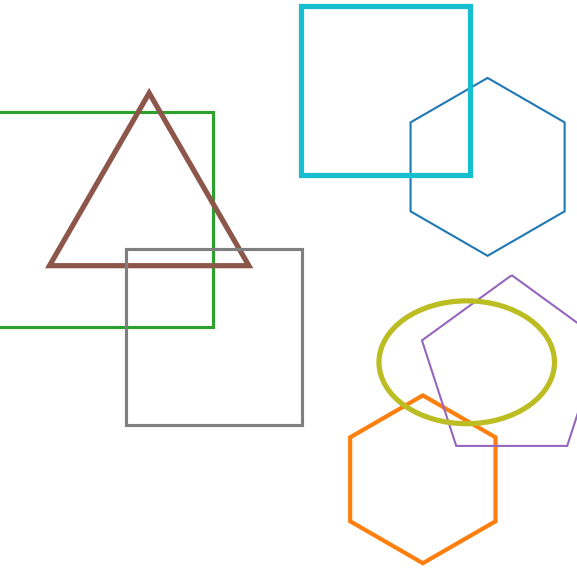[{"shape": "hexagon", "thickness": 1, "radius": 0.77, "center": [0.844, 0.71]}, {"shape": "hexagon", "thickness": 2, "radius": 0.73, "center": [0.732, 0.169]}, {"shape": "square", "thickness": 1.5, "radius": 0.93, "center": [0.183, 0.619]}, {"shape": "pentagon", "thickness": 1, "radius": 0.82, "center": [0.886, 0.359]}, {"shape": "triangle", "thickness": 2.5, "radius": 1.0, "center": [0.258, 0.639]}, {"shape": "square", "thickness": 1.5, "radius": 0.76, "center": [0.371, 0.416]}, {"shape": "oval", "thickness": 2.5, "radius": 0.76, "center": [0.808, 0.372]}, {"shape": "square", "thickness": 2.5, "radius": 0.73, "center": [0.667, 0.842]}]